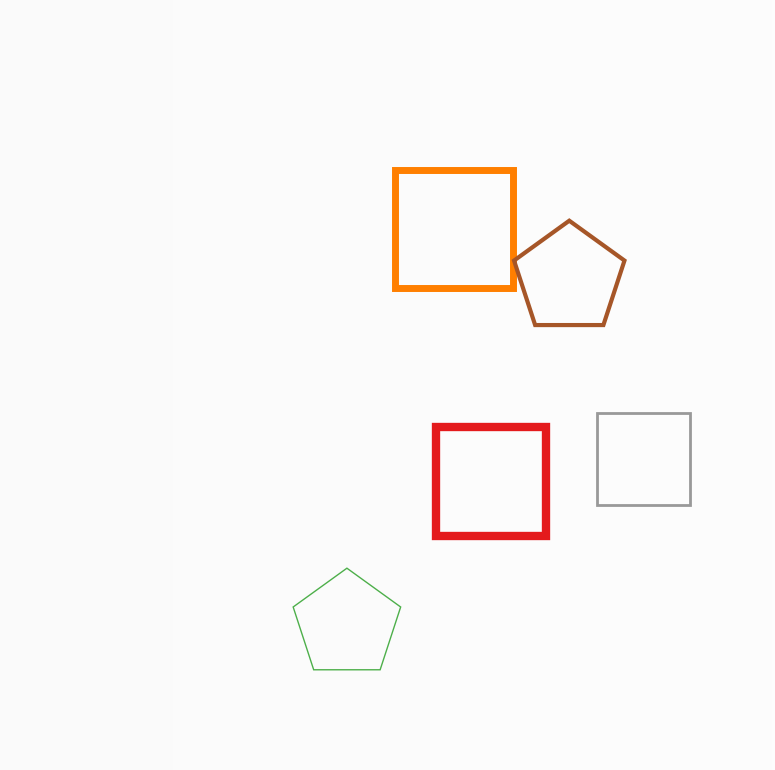[{"shape": "square", "thickness": 3, "radius": 0.36, "center": [0.633, 0.375]}, {"shape": "pentagon", "thickness": 0.5, "radius": 0.36, "center": [0.448, 0.189]}, {"shape": "square", "thickness": 2.5, "radius": 0.38, "center": [0.586, 0.703]}, {"shape": "pentagon", "thickness": 1.5, "radius": 0.37, "center": [0.735, 0.638]}, {"shape": "square", "thickness": 1, "radius": 0.3, "center": [0.831, 0.404]}]